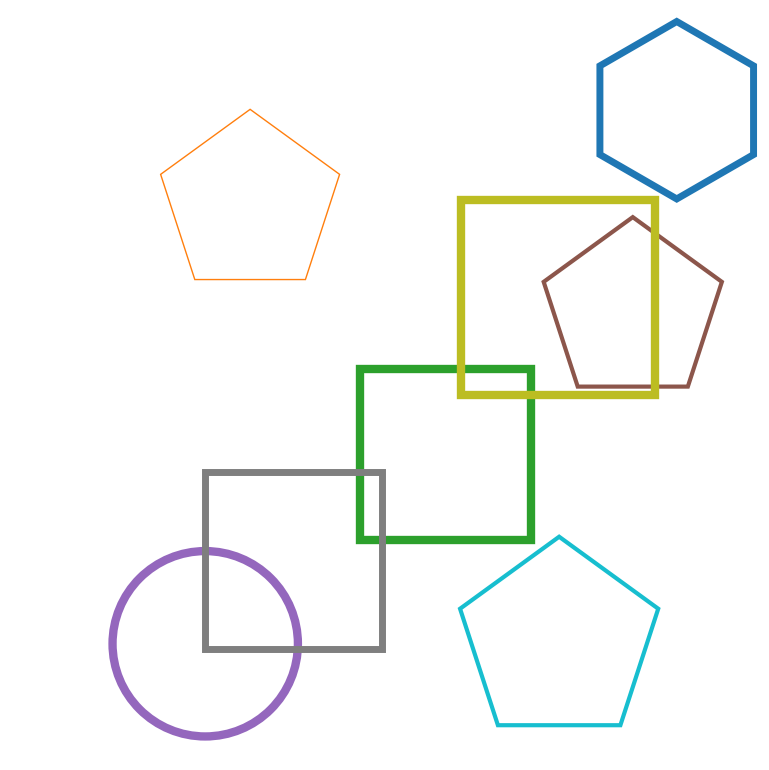[{"shape": "hexagon", "thickness": 2.5, "radius": 0.58, "center": [0.879, 0.857]}, {"shape": "pentagon", "thickness": 0.5, "radius": 0.61, "center": [0.325, 0.736]}, {"shape": "square", "thickness": 3, "radius": 0.55, "center": [0.579, 0.41]}, {"shape": "circle", "thickness": 3, "radius": 0.6, "center": [0.267, 0.164]}, {"shape": "pentagon", "thickness": 1.5, "radius": 0.61, "center": [0.822, 0.596]}, {"shape": "square", "thickness": 2.5, "radius": 0.57, "center": [0.381, 0.272]}, {"shape": "square", "thickness": 3, "radius": 0.63, "center": [0.724, 0.614]}, {"shape": "pentagon", "thickness": 1.5, "radius": 0.68, "center": [0.726, 0.168]}]